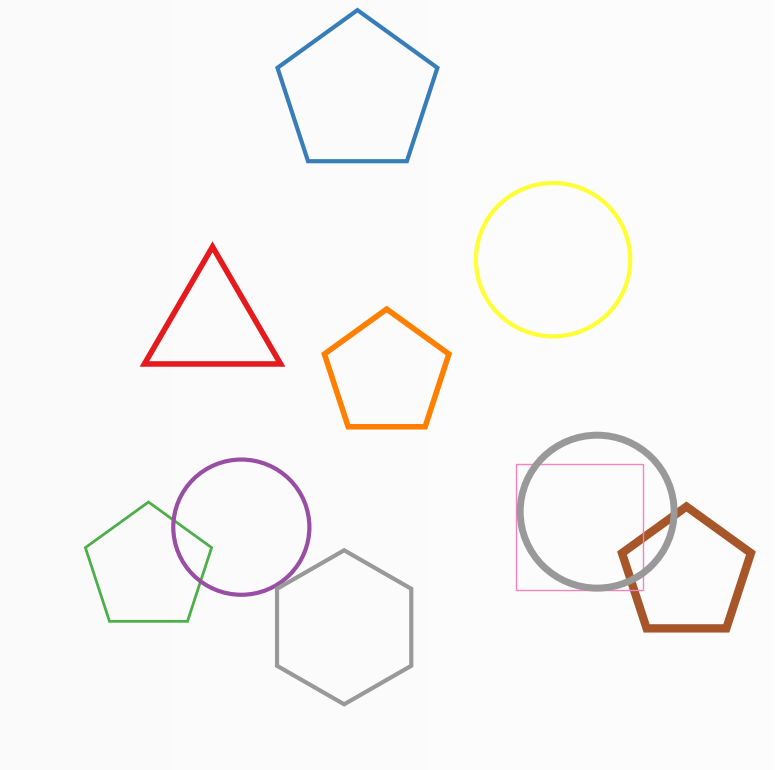[{"shape": "triangle", "thickness": 2, "radius": 0.51, "center": [0.274, 0.578]}, {"shape": "pentagon", "thickness": 1.5, "radius": 0.54, "center": [0.461, 0.878]}, {"shape": "pentagon", "thickness": 1, "radius": 0.43, "center": [0.192, 0.262]}, {"shape": "circle", "thickness": 1.5, "radius": 0.44, "center": [0.311, 0.315]}, {"shape": "pentagon", "thickness": 2, "radius": 0.42, "center": [0.499, 0.514]}, {"shape": "circle", "thickness": 1.5, "radius": 0.5, "center": [0.714, 0.663]}, {"shape": "pentagon", "thickness": 3, "radius": 0.44, "center": [0.886, 0.255]}, {"shape": "square", "thickness": 0.5, "radius": 0.41, "center": [0.748, 0.316]}, {"shape": "hexagon", "thickness": 1.5, "radius": 0.5, "center": [0.444, 0.185]}, {"shape": "circle", "thickness": 2.5, "radius": 0.5, "center": [0.771, 0.336]}]